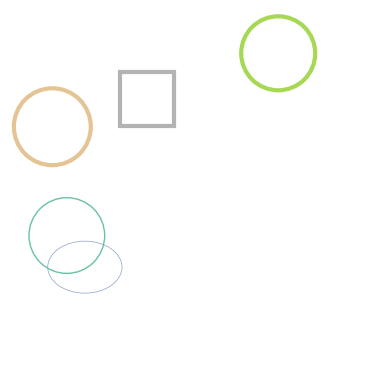[{"shape": "circle", "thickness": 1, "radius": 0.49, "center": [0.174, 0.388]}, {"shape": "oval", "thickness": 0.5, "radius": 0.48, "center": [0.22, 0.306]}, {"shape": "circle", "thickness": 3, "radius": 0.48, "center": [0.723, 0.862]}, {"shape": "circle", "thickness": 3, "radius": 0.5, "center": [0.136, 0.671]}, {"shape": "square", "thickness": 3, "radius": 0.35, "center": [0.382, 0.743]}]